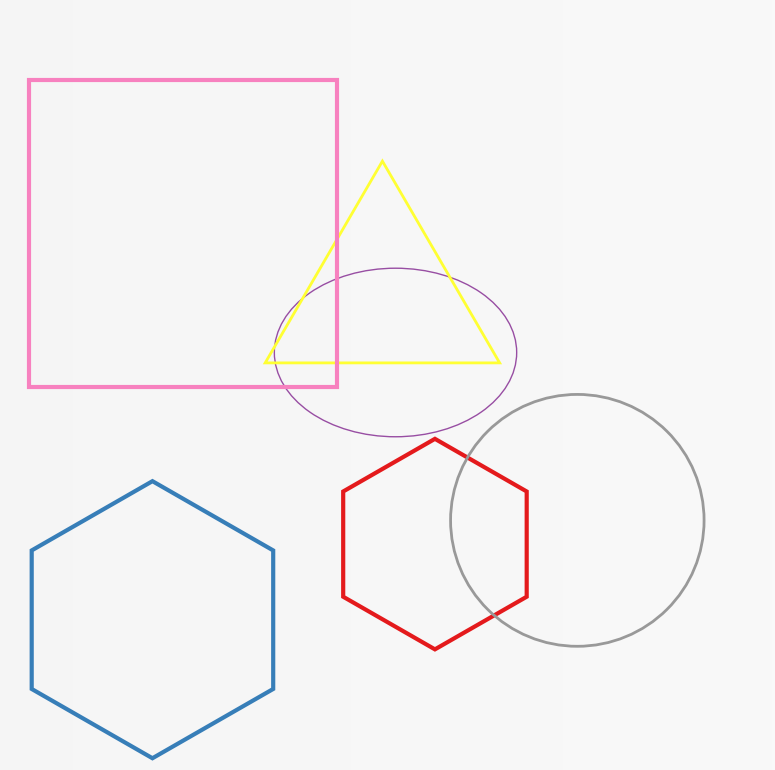[{"shape": "hexagon", "thickness": 1.5, "radius": 0.68, "center": [0.561, 0.293]}, {"shape": "hexagon", "thickness": 1.5, "radius": 0.9, "center": [0.197, 0.195]}, {"shape": "oval", "thickness": 0.5, "radius": 0.78, "center": [0.51, 0.542]}, {"shape": "triangle", "thickness": 1, "radius": 0.87, "center": [0.493, 0.616]}, {"shape": "square", "thickness": 1.5, "radius": 0.99, "center": [0.236, 0.697]}, {"shape": "circle", "thickness": 1, "radius": 0.82, "center": [0.745, 0.324]}]